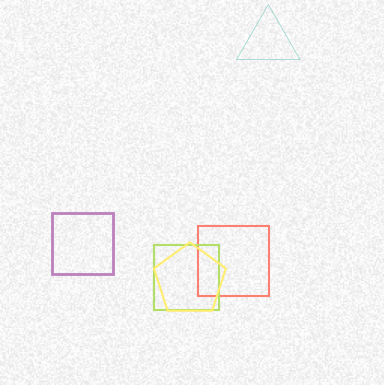[{"shape": "triangle", "thickness": 0.5, "radius": 0.48, "center": [0.697, 0.893]}, {"shape": "square", "thickness": 1.5, "radius": 0.46, "center": [0.607, 0.323]}, {"shape": "square", "thickness": 1.5, "radius": 0.42, "center": [0.484, 0.279]}, {"shape": "square", "thickness": 2, "radius": 0.4, "center": [0.214, 0.367]}, {"shape": "pentagon", "thickness": 1.5, "radius": 0.49, "center": [0.493, 0.272]}]